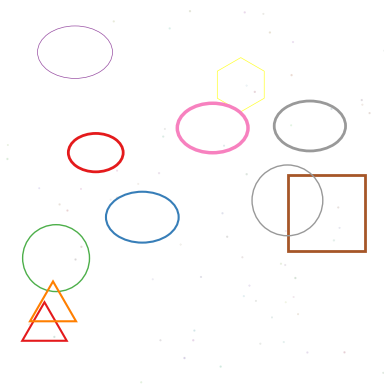[{"shape": "triangle", "thickness": 1.5, "radius": 0.33, "center": [0.116, 0.148]}, {"shape": "oval", "thickness": 2, "radius": 0.36, "center": [0.249, 0.604]}, {"shape": "oval", "thickness": 1.5, "radius": 0.47, "center": [0.37, 0.436]}, {"shape": "circle", "thickness": 1, "radius": 0.43, "center": [0.146, 0.33]}, {"shape": "oval", "thickness": 0.5, "radius": 0.49, "center": [0.195, 0.864]}, {"shape": "triangle", "thickness": 1.5, "radius": 0.35, "center": [0.138, 0.2]}, {"shape": "hexagon", "thickness": 0.5, "radius": 0.35, "center": [0.625, 0.78]}, {"shape": "square", "thickness": 2, "radius": 0.5, "center": [0.848, 0.447]}, {"shape": "oval", "thickness": 2.5, "radius": 0.46, "center": [0.552, 0.668]}, {"shape": "circle", "thickness": 1, "radius": 0.46, "center": [0.747, 0.48]}, {"shape": "oval", "thickness": 2, "radius": 0.46, "center": [0.805, 0.673]}]